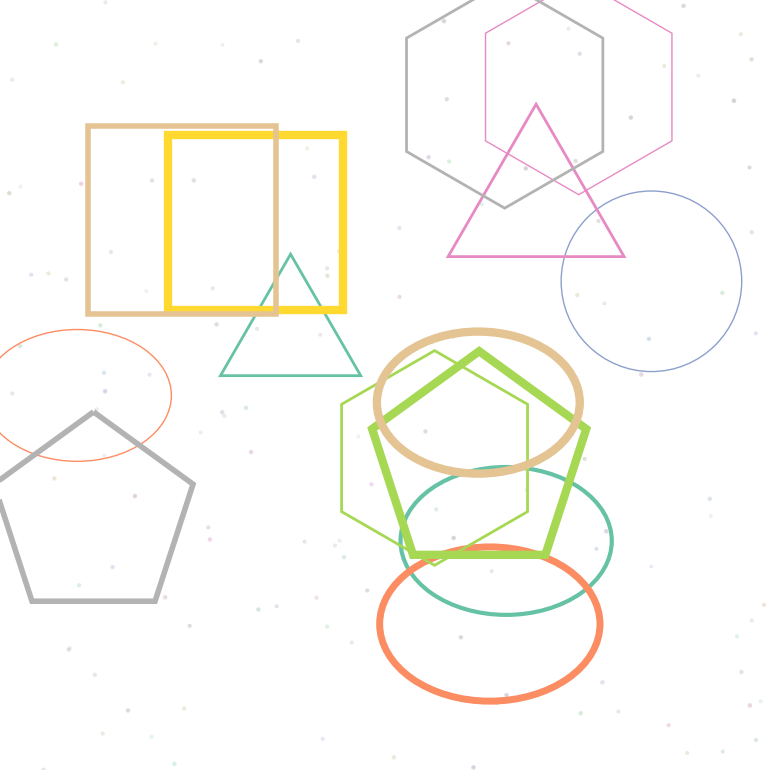[{"shape": "oval", "thickness": 1.5, "radius": 0.69, "center": [0.657, 0.297]}, {"shape": "triangle", "thickness": 1, "radius": 0.53, "center": [0.377, 0.565]}, {"shape": "oval", "thickness": 2.5, "radius": 0.72, "center": [0.636, 0.19]}, {"shape": "oval", "thickness": 0.5, "radius": 0.61, "center": [0.1, 0.486]}, {"shape": "circle", "thickness": 0.5, "radius": 0.59, "center": [0.846, 0.635]}, {"shape": "triangle", "thickness": 1, "radius": 0.66, "center": [0.696, 0.733]}, {"shape": "hexagon", "thickness": 0.5, "radius": 0.7, "center": [0.752, 0.887]}, {"shape": "pentagon", "thickness": 3, "radius": 0.73, "center": [0.622, 0.398]}, {"shape": "hexagon", "thickness": 1, "radius": 0.7, "center": [0.564, 0.405]}, {"shape": "square", "thickness": 3, "radius": 0.57, "center": [0.332, 0.711]}, {"shape": "square", "thickness": 2, "radius": 0.61, "center": [0.237, 0.714]}, {"shape": "oval", "thickness": 3, "radius": 0.66, "center": [0.621, 0.477]}, {"shape": "pentagon", "thickness": 2, "radius": 0.68, "center": [0.121, 0.329]}, {"shape": "hexagon", "thickness": 1, "radius": 0.74, "center": [0.655, 0.877]}]